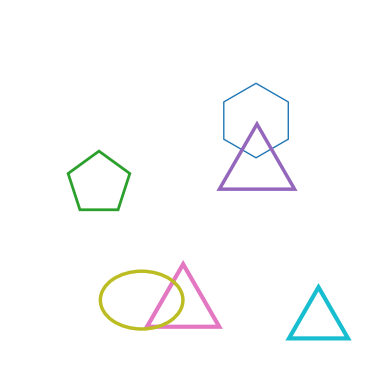[{"shape": "hexagon", "thickness": 1, "radius": 0.48, "center": [0.665, 0.687]}, {"shape": "pentagon", "thickness": 2, "radius": 0.42, "center": [0.257, 0.523]}, {"shape": "triangle", "thickness": 2.5, "radius": 0.56, "center": [0.667, 0.565]}, {"shape": "triangle", "thickness": 3, "radius": 0.54, "center": [0.476, 0.206]}, {"shape": "oval", "thickness": 2.5, "radius": 0.54, "center": [0.368, 0.221]}, {"shape": "triangle", "thickness": 3, "radius": 0.44, "center": [0.827, 0.165]}]